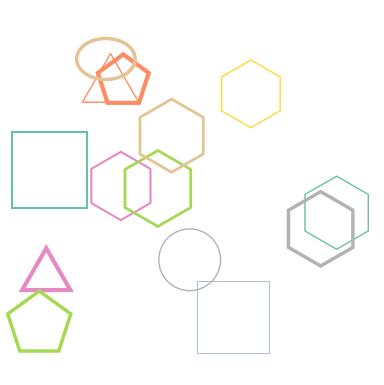[{"shape": "hexagon", "thickness": 1, "radius": 0.47, "center": [0.874, 0.447]}, {"shape": "square", "thickness": 1.5, "radius": 0.49, "center": [0.129, 0.559]}, {"shape": "triangle", "thickness": 1, "radius": 0.42, "center": [0.287, 0.777]}, {"shape": "pentagon", "thickness": 3, "radius": 0.35, "center": [0.32, 0.789]}, {"shape": "square", "thickness": 0.5, "radius": 0.47, "center": [0.605, 0.176]}, {"shape": "triangle", "thickness": 3, "radius": 0.36, "center": [0.12, 0.283]}, {"shape": "hexagon", "thickness": 1.5, "radius": 0.44, "center": [0.314, 0.517]}, {"shape": "pentagon", "thickness": 2.5, "radius": 0.43, "center": [0.102, 0.158]}, {"shape": "hexagon", "thickness": 2, "radius": 0.49, "center": [0.41, 0.51]}, {"shape": "hexagon", "thickness": 1, "radius": 0.44, "center": [0.652, 0.756]}, {"shape": "hexagon", "thickness": 2, "radius": 0.48, "center": [0.446, 0.648]}, {"shape": "oval", "thickness": 2.5, "radius": 0.38, "center": [0.275, 0.847]}, {"shape": "circle", "thickness": 1, "radius": 0.4, "center": [0.493, 0.325]}, {"shape": "hexagon", "thickness": 2.5, "radius": 0.48, "center": [0.833, 0.406]}]